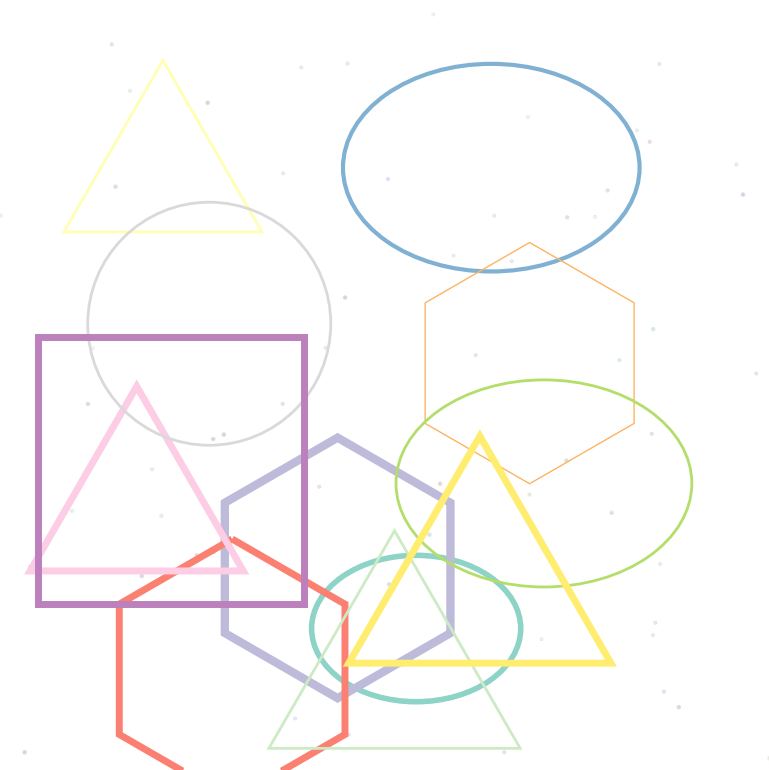[{"shape": "oval", "thickness": 2, "radius": 0.68, "center": [0.54, 0.184]}, {"shape": "triangle", "thickness": 1, "radius": 0.74, "center": [0.212, 0.773]}, {"shape": "hexagon", "thickness": 3, "radius": 0.85, "center": [0.438, 0.262]}, {"shape": "hexagon", "thickness": 2.5, "radius": 0.85, "center": [0.301, 0.131]}, {"shape": "oval", "thickness": 1.5, "radius": 0.96, "center": [0.638, 0.782]}, {"shape": "hexagon", "thickness": 0.5, "radius": 0.78, "center": [0.688, 0.528]}, {"shape": "oval", "thickness": 1, "radius": 0.96, "center": [0.706, 0.372]}, {"shape": "triangle", "thickness": 2.5, "radius": 0.8, "center": [0.178, 0.338]}, {"shape": "circle", "thickness": 1, "radius": 0.79, "center": [0.272, 0.58]}, {"shape": "square", "thickness": 2.5, "radius": 0.87, "center": [0.222, 0.389]}, {"shape": "triangle", "thickness": 1, "radius": 0.94, "center": [0.512, 0.122]}, {"shape": "triangle", "thickness": 2.5, "radius": 0.98, "center": [0.623, 0.237]}]